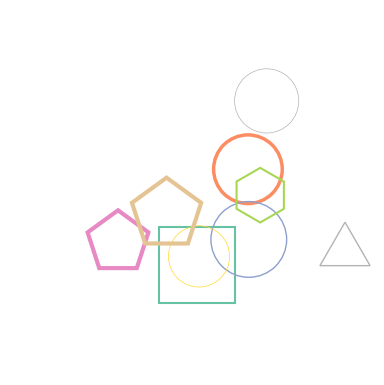[{"shape": "square", "thickness": 1.5, "radius": 0.49, "center": [0.511, 0.312]}, {"shape": "circle", "thickness": 2.5, "radius": 0.45, "center": [0.644, 0.56]}, {"shape": "circle", "thickness": 1, "radius": 0.49, "center": [0.646, 0.378]}, {"shape": "pentagon", "thickness": 3, "radius": 0.41, "center": [0.307, 0.371]}, {"shape": "hexagon", "thickness": 1.5, "radius": 0.35, "center": [0.676, 0.493]}, {"shape": "circle", "thickness": 0.5, "radius": 0.4, "center": [0.517, 0.334]}, {"shape": "pentagon", "thickness": 3, "radius": 0.47, "center": [0.433, 0.444]}, {"shape": "circle", "thickness": 0.5, "radius": 0.42, "center": [0.693, 0.738]}, {"shape": "triangle", "thickness": 1, "radius": 0.38, "center": [0.896, 0.348]}]